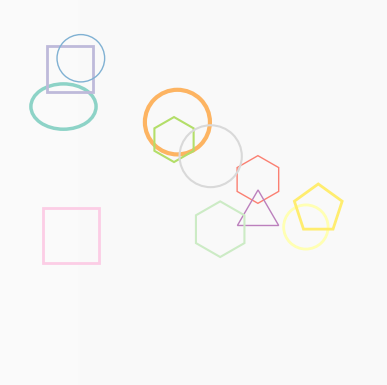[{"shape": "oval", "thickness": 2.5, "radius": 0.42, "center": [0.164, 0.723]}, {"shape": "circle", "thickness": 2, "radius": 0.29, "center": [0.789, 0.41]}, {"shape": "square", "thickness": 2, "radius": 0.29, "center": [0.182, 0.821]}, {"shape": "hexagon", "thickness": 1, "radius": 0.31, "center": [0.666, 0.534]}, {"shape": "circle", "thickness": 1, "radius": 0.31, "center": [0.209, 0.849]}, {"shape": "circle", "thickness": 3, "radius": 0.42, "center": [0.458, 0.683]}, {"shape": "hexagon", "thickness": 1.5, "radius": 0.29, "center": [0.449, 0.637]}, {"shape": "square", "thickness": 2, "radius": 0.36, "center": [0.183, 0.389]}, {"shape": "circle", "thickness": 1.5, "radius": 0.4, "center": [0.544, 0.594]}, {"shape": "triangle", "thickness": 1, "radius": 0.31, "center": [0.666, 0.445]}, {"shape": "hexagon", "thickness": 1.5, "radius": 0.36, "center": [0.568, 0.405]}, {"shape": "pentagon", "thickness": 2, "radius": 0.32, "center": [0.821, 0.457]}]